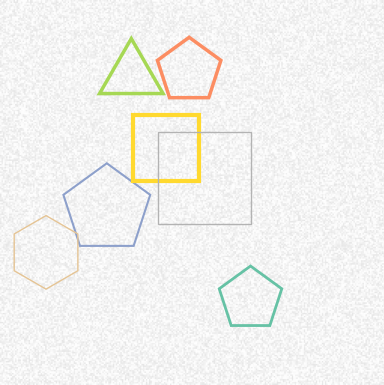[{"shape": "pentagon", "thickness": 2, "radius": 0.43, "center": [0.651, 0.224]}, {"shape": "pentagon", "thickness": 2.5, "radius": 0.43, "center": [0.491, 0.816]}, {"shape": "pentagon", "thickness": 1.5, "radius": 0.59, "center": [0.277, 0.457]}, {"shape": "triangle", "thickness": 2.5, "radius": 0.48, "center": [0.341, 0.805]}, {"shape": "square", "thickness": 3, "radius": 0.43, "center": [0.432, 0.615]}, {"shape": "hexagon", "thickness": 1, "radius": 0.48, "center": [0.12, 0.345]}, {"shape": "square", "thickness": 1, "radius": 0.6, "center": [0.531, 0.538]}]